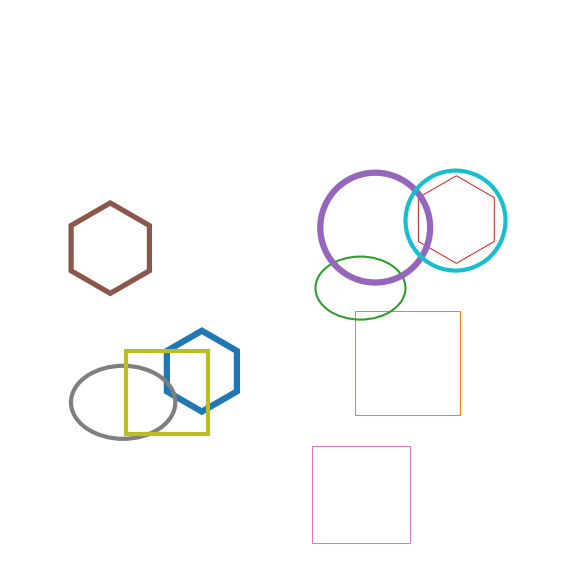[{"shape": "hexagon", "thickness": 3, "radius": 0.35, "center": [0.35, 0.356]}, {"shape": "square", "thickness": 0.5, "radius": 0.45, "center": [0.706, 0.371]}, {"shape": "oval", "thickness": 1, "radius": 0.39, "center": [0.624, 0.5]}, {"shape": "hexagon", "thickness": 0.5, "radius": 0.38, "center": [0.79, 0.619]}, {"shape": "circle", "thickness": 3, "radius": 0.48, "center": [0.65, 0.605]}, {"shape": "hexagon", "thickness": 2.5, "radius": 0.39, "center": [0.191, 0.569]}, {"shape": "square", "thickness": 0.5, "radius": 0.42, "center": [0.625, 0.143]}, {"shape": "oval", "thickness": 2, "radius": 0.45, "center": [0.213, 0.302]}, {"shape": "square", "thickness": 2, "radius": 0.36, "center": [0.289, 0.319]}, {"shape": "circle", "thickness": 2, "radius": 0.43, "center": [0.789, 0.617]}]